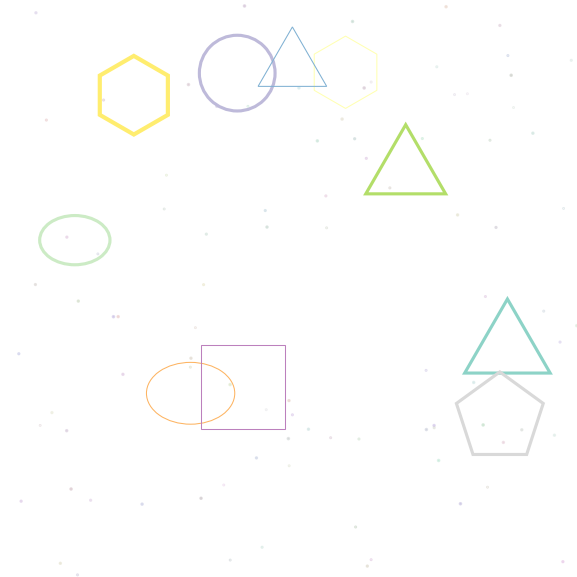[{"shape": "triangle", "thickness": 1.5, "radius": 0.43, "center": [0.879, 0.396]}, {"shape": "hexagon", "thickness": 0.5, "radius": 0.31, "center": [0.598, 0.874]}, {"shape": "circle", "thickness": 1.5, "radius": 0.33, "center": [0.411, 0.873]}, {"shape": "triangle", "thickness": 0.5, "radius": 0.34, "center": [0.506, 0.884]}, {"shape": "oval", "thickness": 0.5, "radius": 0.38, "center": [0.33, 0.318]}, {"shape": "triangle", "thickness": 1.5, "radius": 0.4, "center": [0.703, 0.703]}, {"shape": "pentagon", "thickness": 1.5, "radius": 0.4, "center": [0.865, 0.276]}, {"shape": "square", "thickness": 0.5, "radius": 0.36, "center": [0.421, 0.33]}, {"shape": "oval", "thickness": 1.5, "radius": 0.3, "center": [0.13, 0.583]}, {"shape": "hexagon", "thickness": 2, "radius": 0.34, "center": [0.232, 0.834]}]